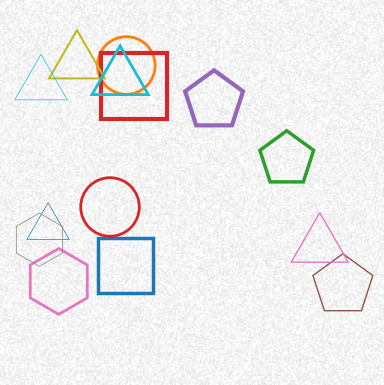[{"shape": "triangle", "thickness": 0.5, "radius": 0.32, "center": [0.125, 0.41]}, {"shape": "square", "thickness": 2.5, "radius": 0.36, "center": [0.326, 0.311]}, {"shape": "circle", "thickness": 2, "radius": 0.37, "center": [0.328, 0.83]}, {"shape": "pentagon", "thickness": 2.5, "radius": 0.37, "center": [0.745, 0.587]}, {"shape": "circle", "thickness": 2, "radius": 0.38, "center": [0.286, 0.462]}, {"shape": "square", "thickness": 3, "radius": 0.43, "center": [0.349, 0.776]}, {"shape": "pentagon", "thickness": 3, "radius": 0.4, "center": [0.556, 0.738]}, {"shape": "pentagon", "thickness": 1, "radius": 0.41, "center": [0.891, 0.259]}, {"shape": "hexagon", "thickness": 2, "radius": 0.43, "center": [0.153, 0.269]}, {"shape": "triangle", "thickness": 1, "radius": 0.43, "center": [0.831, 0.362]}, {"shape": "hexagon", "thickness": 0.5, "radius": 0.35, "center": [0.102, 0.377]}, {"shape": "triangle", "thickness": 1.5, "radius": 0.42, "center": [0.2, 0.838]}, {"shape": "triangle", "thickness": 2, "radius": 0.42, "center": [0.312, 0.797]}, {"shape": "triangle", "thickness": 0.5, "radius": 0.39, "center": [0.107, 0.78]}]